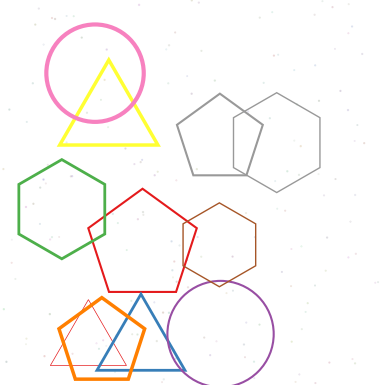[{"shape": "pentagon", "thickness": 1.5, "radius": 0.74, "center": [0.37, 0.362]}, {"shape": "triangle", "thickness": 0.5, "radius": 0.57, "center": [0.23, 0.108]}, {"shape": "triangle", "thickness": 2, "radius": 0.66, "center": [0.366, 0.104]}, {"shape": "hexagon", "thickness": 2, "radius": 0.64, "center": [0.161, 0.457]}, {"shape": "circle", "thickness": 1.5, "radius": 0.69, "center": [0.573, 0.132]}, {"shape": "pentagon", "thickness": 2.5, "radius": 0.59, "center": [0.264, 0.11]}, {"shape": "triangle", "thickness": 2.5, "radius": 0.74, "center": [0.283, 0.697]}, {"shape": "hexagon", "thickness": 1, "radius": 0.54, "center": [0.57, 0.364]}, {"shape": "circle", "thickness": 3, "radius": 0.63, "center": [0.247, 0.81]}, {"shape": "pentagon", "thickness": 1.5, "radius": 0.59, "center": [0.571, 0.639]}, {"shape": "hexagon", "thickness": 1, "radius": 0.65, "center": [0.719, 0.63]}]